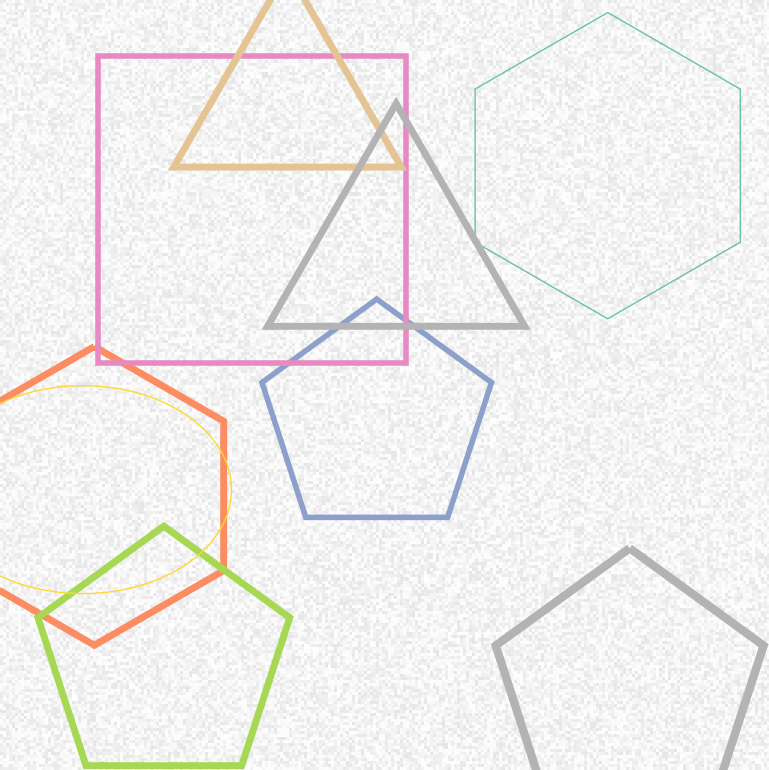[{"shape": "hexagon", "thickness": 0.5, "radius": 0.99, "center": [0.789, 0.785]}, {"shape": "hexagon", "thickness": 2.5, "radius": 0.97, "center": [0.123, 0.356]}, {"shape": "pentagon", "thickness": 2, "radius": 0.78, "center": [0.489, 0.455]}, {"shape": "square", "thickness": 2, "radius": 1.0, "center": [0.327, 0.728]}, {"shape": "pentagon", "thickness": 2.5, "radius": 0.86, "center": [0.213, 0.145]}, {"shape": "oval", "thickness": 0.5, "radius": 0.96, "center": [0.108, 0.364]}, {"shape": "triangle", "thickness": 2.5, "radius": 0.85, "center": [0.373, 0.868]}, {"shape": "pentagon", "thickness": 3, "radius": 0.91, "center": [0.818, 0.105]}, {"shape": "triangle", "thickness": 2.5, "radius": 0.96, "center": [0.515, 0.673]}]